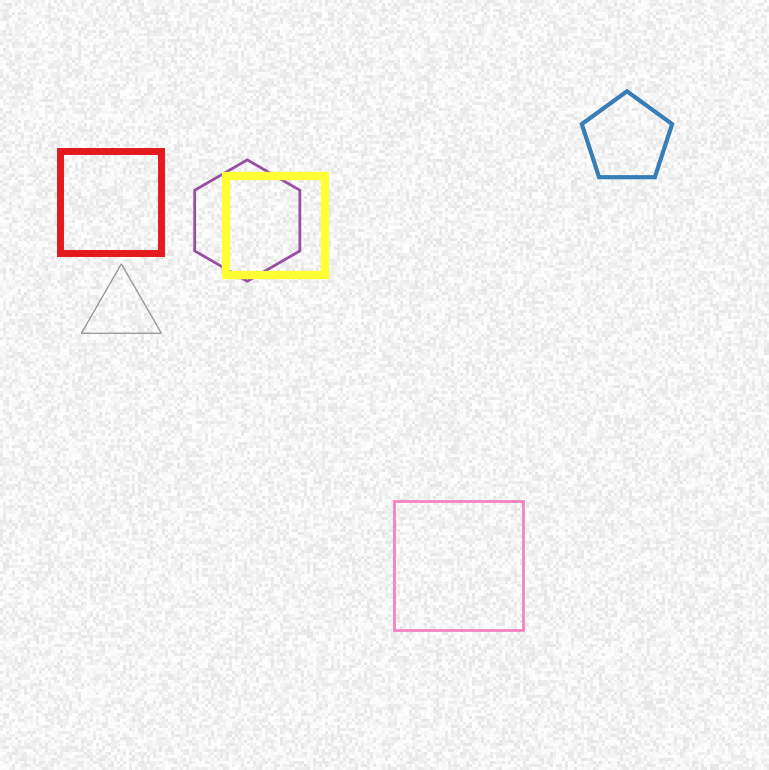[{"shape": "square", "thickness": 2.5, "radius": 0.33, "center": [0.144, 0.738]}, {"shape": "pentagon", "thickness": 1.5, "radius": 0.31, "center": [0.814, 0.82]}, {"shape": "hexagon", "thickness": 1, "radius": 0.39, "center": [0.321, 0.714]}, {"shape": "square", "thickness": 3, "radius": 0.32, "center": [0.358, 0.707]}, {"shape": "square", "thickness": 1, "radius": 0.42, "center": [0.595, 0.265]}, {"shape": "triangle", "thickness": 0.5, "radius": 0.3, "center": [0.158, 0.597]}]